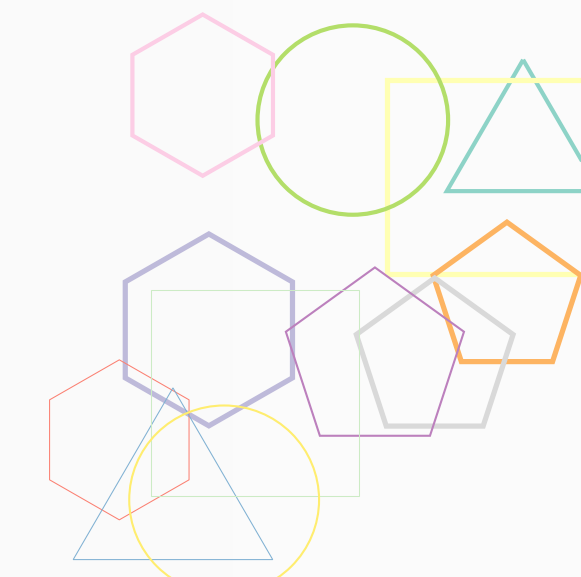[{"shape": "triangle", "thickness": 2, "radius": 0.76, "center": [0.9, 0.744]}, {"shape": "square", "thickness": 2.5, "radius": 0.84, "center": [0.834, 0.692]}, {"shape": "hexagon", "thickness": 2.5, "radius": 0.83, "center": [0.359, 0.428]}, {"shape": "hexagon", "thickness": 0.5, "radius": 0.69, "center": [0.205, 0.238]}, {"shape": "triangle", "thickness": 0.5, "radius": 0.99, "center": [0.298, 0.129]}, {"shape": "pentagon", "thickness": 2.5, "radius": 0.67, "center": [0.872, 0.481]}, {"shape": "circle", "thickness": 2, "radius": 0.82, "center": [0.607, 0.791]}, {"shape": "hexagon", "thickness": 2, "radius": 0.7, "center": [0.349, 0.834]}, {"shape": "pentagon", "thickness": 2.5, "radius": 0.71, "center": [0.748, 0.376]}, {"shape": "pentagon", "thickness": 1, "radius": 0.81, "center": [0.645, 0.375]}, {"shape": "square", "thickness": 0.5, "radius": 0.89, "center": [0.438, 0.319]}, {"shape": "circle", "thickness": 1, "radius": 0.82, "center": [0.386, 0.134]}]